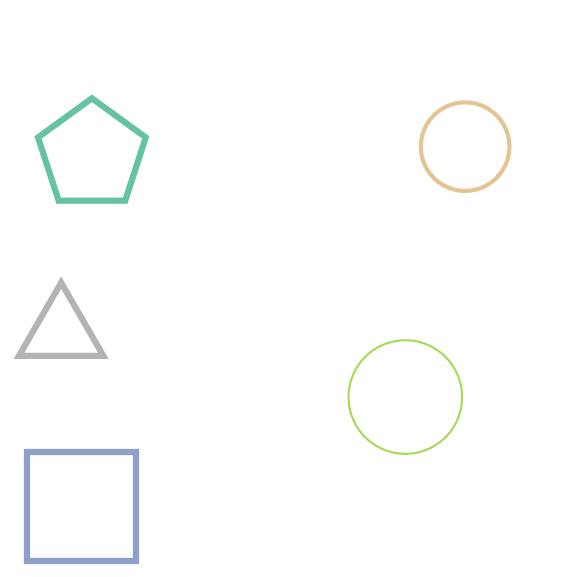[{"shape": "pentagon", "thickness": 3, "radius": 0.49, "center": [0.159, 0.731]}, {"shape": "square", "thickness": 3, "radius": 0.47, "center": [0.141, 0.123]}, {"shape": "circle", "thickness": 1, "radius": 0.49, "center": [0.702, 0.312]}, {"shape": "circle", "thickness": 2, "radius": 0.38, "center": [0.805, 0.745]}, {"shape": "triangle", "thickness": 3, "radius": 0.42, "center": [0.106, 0.425]}]